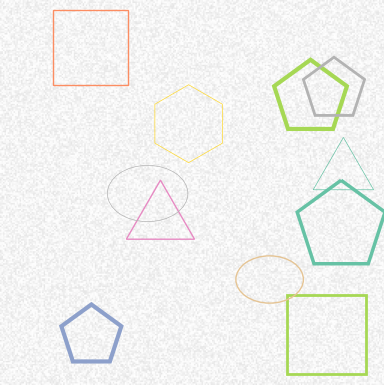[{"shape": "pentagon", "thickness": 2.5, "radius": 0.6, "center": [0.886, 0.412]}, {"shape": "triangle", "thickness": 0.5, "radius": 0.45, "center": [0.892, 0.552]}, {"shape": "square", "thickness": 1, "radius": 0.49, "center": [0.235, 0.877]}, {"shape": "pentagon", "thickness": 3, "radius": 0.41, "center": [0.237, 0.127]}, {"shape": "triangle", "thickness": 1, "radius": 0.51, "center": [0.417, 0.43]}, {"shape": "pentagon", "thickness": 3, "radius": 0.5, "center": [0.807, 0.745]}, {"shape": "square", "thickness": 2, "radius": 0.51, "center": [0.848, 0.131]}, {"shape": "hexagon", "thickness": 0.5, "radius": 0.51, "center": [0.49, 0.679]}, {"shape": "oval", "thickness": 1, "radius": 0.44, "center": [0.7, 0.274]}, {"shape": "oval", "thickness": 0.5, "radius": 0.52, "center": [0.383, 0.497]}, {"shape": "pentagon", "thickness": 2, "radius": 0.42, "center": [0.868, 0.768]}]